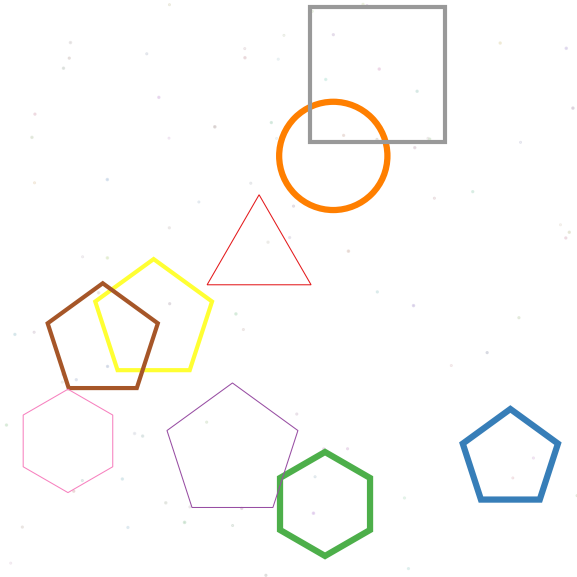[{"shape": "triangle", "thickness": 0.5, "radius": 0.52, "center": [0.449, 0.558]}, {"shape": "pentagon", "thickness": 3, "radius": 0.43, "center": [0.884, 0.204]}, {"shape": "hexagon", "thickness": 3, "radius": 0.45, "center": [0.563, 0.126]}, {"shape": "pentagon", "thickness": 0.5, "radius": 0.6, "center": [0.403, 0.217]}, {"shape": "circle", "thickness": 3, "radius": 0.47, "center": [0.577, 0.729]}, {"shape": "pentagon", "thickness": 2, "radius": 0.53, "center": [0.266, 0.444]}, {"shape": "pentagon", "thickness": 2, "radius": 0.5, "center": [0.178, 0.408]}, {"shape": "hexagon", "thickness": 0.5, "radius": 0.45, "center": [0.118, 0.236]}, {"shape": "square", "thickness": 2, "radius": 0.58, "center": [0.653, 0.871]}]